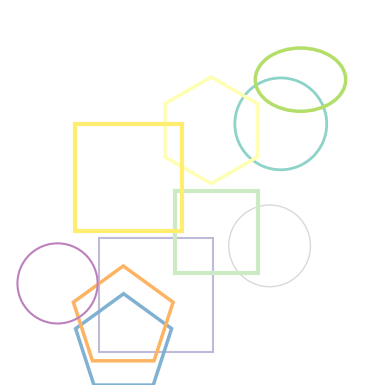[{"shape": "circle", "thickness": 2, "radius": 0.6, "center": [0.729, 0.678]}, {"shape": "hexagon", "thickness": 2.5, "radius": 0.69, "center": [0.549, 0.661]}, {"shape": "square", "thickness": 1.5, "radius": 0.74, "center": [0.405, 0.234]}, {"shape": "pentagon", "thickness": 2.5, "radius": 0.66, "center": [0.321, 0.106]}, {"shape": "pentagon", "thickness": 2.5, "radius": 0.68, "center": [0.32, 0.173]}, {"shape": "oval", "thickness": 2.5, "radius": 0.59, "center": [0.78, 0.793]}, {"shape": "circle", "thickness": 1, "radius": 0.53, "center": [0.7, 0.361]}, {"shape": "circle", "thickness": 1.5, "radius": 0.52, "center": [0.149, 0.264]}, {"shape": "square", "thickness": 3, "radius": 0.54, "center": [0.562, 0.397]}, {"shape": "square", "thickness": 3, "radius": 0.7, "center": [0.334, 0.539]}]